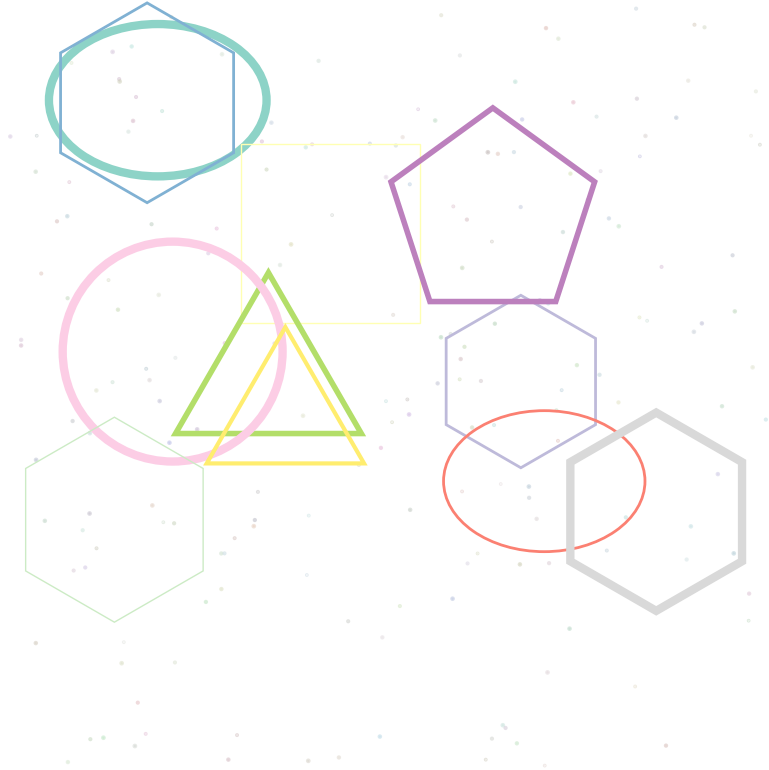[{"shape": "oval", "thickness": 3, "radius": 0.71, "center": [0.205, 0.87]}, {"shape": "square", "thickness": 0.5, "radius": 0.58, "center": [0.429, 0.696]}, {"shape": "hexagon", "thickness": 1, "radius": 0.56, "center": [0.676, 0.505]}, {"shape": "oval", "thickness": 1, "radius": 0.65, "center": [0.707, 0.375]}, {"shape": "hexagon", "thickness": 1, "radius": 0.65, "center": [0.191, 0.866]}, {"shape": "triangle", "thickness": 2, "radius": 0.7, "center": [0.349, 0.507]}, {"shape": "circle", "thickness": 3, "radius": 0.71, "center": [0.224, 0.543]}, {"shape": "hexagon", "thickness": 3, "radius": 0.64, "center": [0.852, 0.335]}, {"shape": "pentagon", "thickness": 2, "radius": 0.7, "center": [0.64, 0.721]}, {"shape": "hexagon", "thickness": 0.5, "radius": 0.67, "center": [0.149, 0.325]}, {"shape": "triangle", "thickness": 1.5, "radius": 0.59, "center": [0.371, 0.457]}]